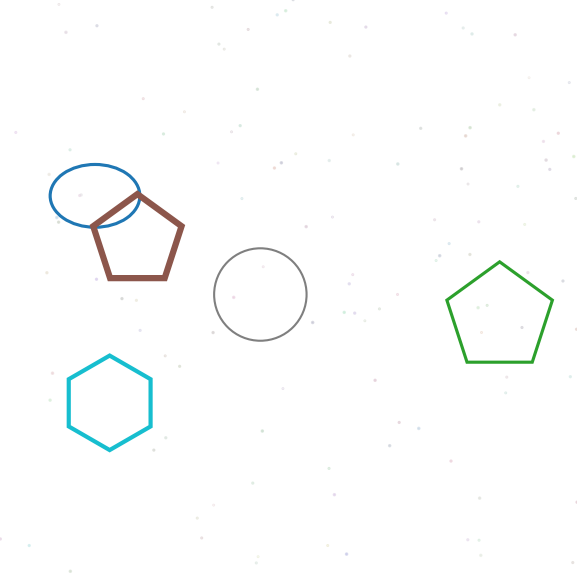[{"shape": "oval", "thickness": 1.5, "radius": 0.39, "center": [0.165, 0.66]}, {"shape": "pentagon", "thickness": 1.5, "radius": 0.48, "center": [0.865, 0.45]}, {"shape": "pentagon", "thickness": 3, "radius": 0.4, "center": [0.238, 0.583]}, {"shape": "circle", "thickness": 1, "radius": 0.4, "center": [0.451, 0.489]}, {"shape": "hexagon", "thickness": 2, "radius": 0.41, "center": [0.19, 0.302]}]